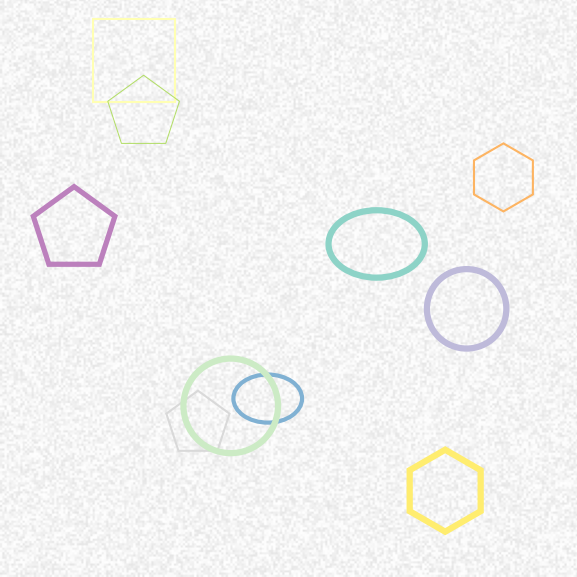[{"shape": "oval", "thickness": 3, "radius": 0.42, "center": [0.652, 0.577]}, {"shape": "square", "thickness": 1, "radius": 0.36, "center": [0.232, 0.895]}, {"shape": "circle", "thickness": 3, "radius": 0.34, "center": [0.808, 0.464]}, {"shape": "oval", "thickness": 2, "radius": 0.3, "center": [0.464, 0.309]}, {"shape": "hexagon", "thickness": 1, "radius": 0.29, "center": [0.872, 0.692]}, {"shape": "pentagon", "thickness": 0.5, "radius": 0.33, "center": [0.249, 0.804]}, {"shape": "pentagon", "thickness": 1, "radius": 0.29, "center": [0.343, 0.265]}, {"shape": "pentagon", "thickness": 2.5, "radius": 0.37, "center": [0.128, 0.602]}, {"shape": "circle", "thickness": 3, "radius": 0.41, "center": [0.4, 0.296]}, {"shape": "hexagon", "thickness": 3, "radius": 0.35, "center": [0.771, 0.149]}]